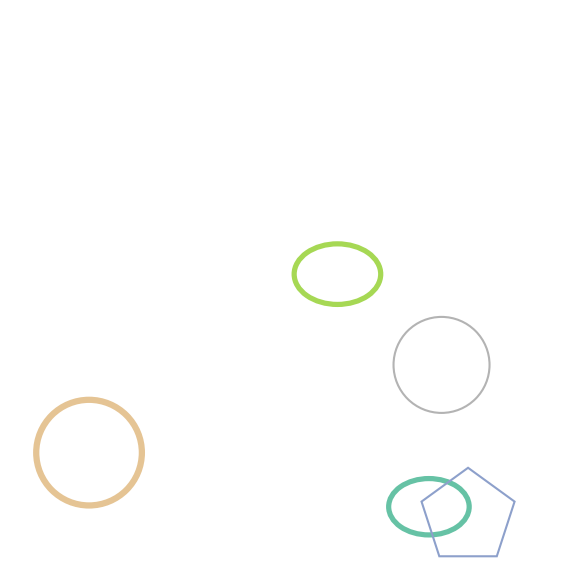[{"shape": "oval", "thickness": 2.5, "radius": 0.35, "center": [0.743, 0.122]}, {"shape": "pentagon", "thickness": 1, "radius": 0.42, "center": [0.81, 0.104]}, {"shape": "oval", "thickness": 2.5, "radius": 0.37, "center": [0.584, 0.524]}, {"shape": "circle", "thickness": 3, "radius": 0.46, "center": [0.154, 0.215]}, {"shape": "circle", "thickness": 1, "radius": 0.42, "center": [0.765, 0.367]}]